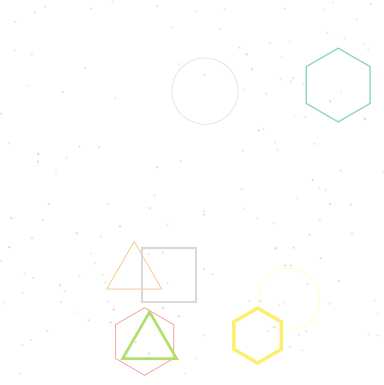[{"shape": "hexagon", "thickness": 1, "radius": 0.48, "center": [0.878, 0.779]}, {"shape": "circle", "thickness": 0.5, "radius": 0.4, "center": [0.751, 0.222]}, {"shape": "hexagon", "thickness": 0.5, "radius": 0.44, "center": [0.376, 0.113]}, {"shape": "triangle", "thickness": 0.5, "radius": 0.41, "center": [0.349, 0.29]}, {"shape": "triangle", "thickness": 2, "radius": 0.41, "center": [0.389, 0.109]}, {"shape": "square", "thickness": 1.5, "radius": 0.35, "center": [0.439, 0.285]}, {"shape": "circle", "thickness": 0.5, "radius": 0.43, "center": [0.533, 0.763]}, {"shape": "hexagon", "thickness": 2.5, "radius": 0.36, "center": [0.669, 0.128]}]